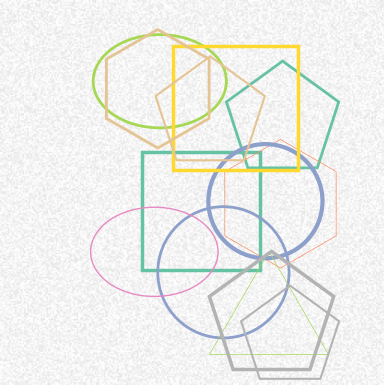[{"shape": "pentagon", "thickness": 2, "radius": 0.77, "center": [0.734, 0.688]}, {"shape": "square", "thickness": 2.5, "radius": 0.77, "center": [0.522, 0.452]}, {"shape": "hexagon", "thickness": 0.5, "radius": 0.84, "center": [0.729, 0.471]}, {"shape": "circle", "thickness": 2, "radius": 0.85, "center": [0.58, 0.293]}, {"shape": "circle", "thickness": 3, "radius": 0.74, "center": [0.689, 0.477]}, {"shape": "oval", "thickness": 1, "radius": 0.83, "center": [0.401, 0.346]}, {"shape": "triangle", "thickness": 0.5, "radius": 0.89, "center": [0.699, 0.169]}, {"shape": "oval", "thickness": 2, "radius": 0.86, "center": [0.415, 0.789]}, {"shape": "square", "thickness": 2.5, "radius": 0.81, "center": [0.612, 0.72]}, {"shape": "pentagon", "thickness": 1.5, "radius": 0.75, "center": [0.546, 0.704]}, {"shape": "hexagon", "thickness": 2, "radius": 0.77, "center": [0.41, 0.769]}, {"shape": "pentagon", "thickness": 1.5, "radius": 0.67, "center": [0.753, 0.124]}, {"shape": "pentagon", "thickness": 2.5, "radius": 0.85, "center": [0.705, 0.177]}]